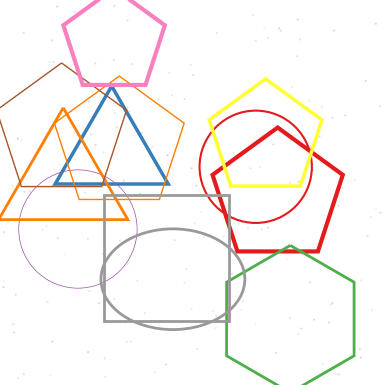[{"shape": "pentagon", "thickness": 3, "radius": 0.89, "center": [0.721, 0.491]}, {"shape": "circle", "thickness": 1.5, "radius": 0.73, "center": [0.664, 0.567]}, {"shape": "triangle", "thickness": 2.5, "radius": 0.85, "center": [0.29, 0.607]}, {"shape": "hexagon", "thickness": 2, "radius": 0.96, "center": [0.754, 0.171]}, {"shape": "circle", "thickness": 0.5, "radius": 0.77, "center": [0.202, 0.405]}, {"shape": "triangle", "thickness": 2, "radius": 0.97, "center": [0.164, 0.526]}, {"shape": "pentagon", "thickness": 1, "radius": 0.89, "center": [0.31, 0.625]}, {"shape": "pentagon", "thickness": 2.5, "radius": 0.77, "center": [0.69, 0.641]}, {"shape": "pentagon", "thickness": 1, "radius": 0.89, "center": [0.16, 0.659]}, {"shape": "pentagon", "thickness": 3, "radius": 0.69, "center": [0.296, 0.892]}, {"shape": "oval", "thickness": 2, "radius": 0.93, "center": [0.449, 0.275]}, {"shape": "square", "thickness": 2, "radius": 0.82, "center": [0.433, 0.33]}]